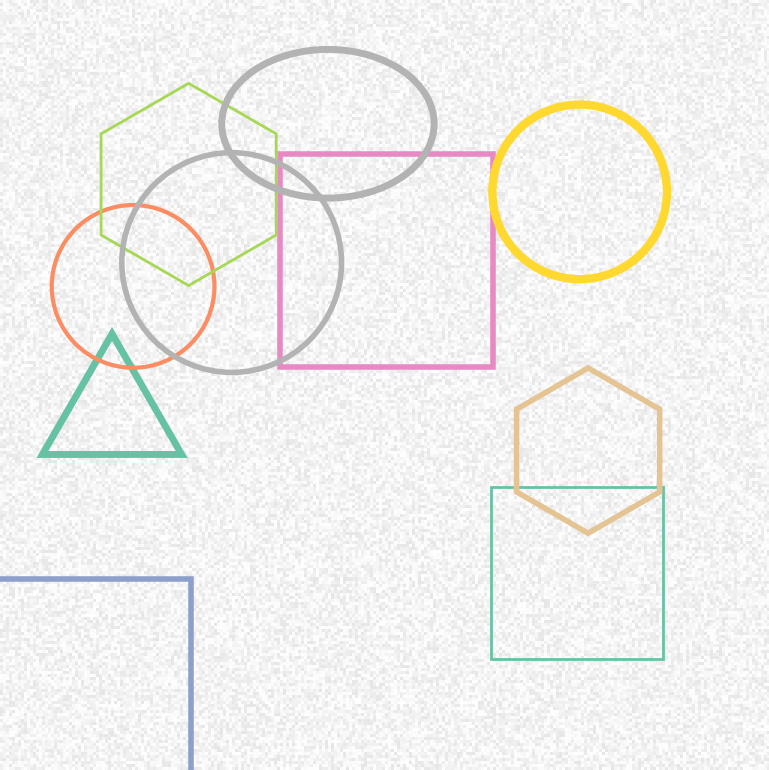[{"shape": "square", "thickness": 1, "radius": 0.56, "center": [0.749, 0.256]}, {"shape": "triangle", "thickness": 2.5, "radius": 0.52, "center": [0.146, 0.462]}, {"shape": "circle", "thickness": 1.5, "radius": 0.53, "center": [0.173, 0.628]}, {"shape": "square", "thickness": 2, "radius": 0.64, "center": [0.12, 0.119]}, {"shape": "square", "thickness": 2, "radius": 0.69, "center": [0.502, 0.662]}, {"shape": "hexagon", "thickness": 1, "radius": 0.66, "center": [0.245, 0.76]}, {"shape": "circle", "thickness": 3, "radius": 0.57, "center": [0.753, 0.751]}, {"shape": "hexagon", "thickness": 2, "radius": 0.54, "center": [0.764, 0.415]}, {"shape": "circle", "thickness": 2, "radius": 0.71, "center": [0.301, 0.659]}, {"shape": "oval", "thickness": 2.5, "radius": 0.69, "center": [0.426, 0.839]}]